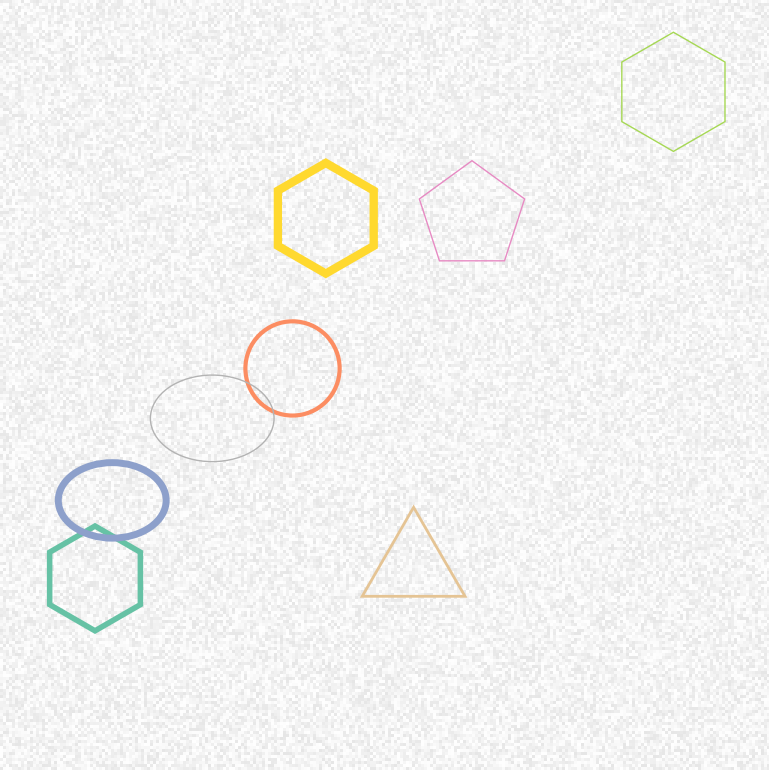[{"shape": "hexagon", "thickness": 2, "radius": 0.34, "center": [0.123, 0.249]}, {"shape": "circle", "thickness": 1.5, "radius": 0.31, "center": [0.38, 0.522]}, {"shape": "oval", "thickness": 2.5, "radius": 0.35, "center": [0.146, 0.35]}, {"shape": "pentagon", "thickness": 0.5, "radius": 0.36, "center": [0.613, 0.719]}, {"shape": "hexagon", "thickness": 0.5, "radius": 0.39, "center": [0.875, 0.881]}, {"shape": "hexagon", "thickness": 3, "radius": 0.36, "center": [0.423, 0.717]}, {"shape": "triangle", "thickness": 1, "radius": 0.39, "center": [0.537, 0.264]}, {"shape": "oval", "thickness": 0.5, "radius": 0.4, "center": [0.276, 0.457]}]